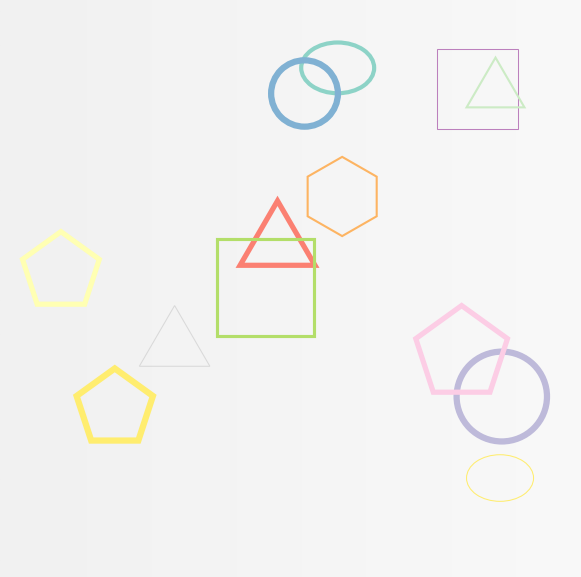[{"shape": "oval", "thickness": 2, "radius": 0.31, "center": [0.581, 0.882]}, {"shape": "pentagon", "thickness": 2.5, "radius": 0.35, "center": [0.105, 0.529]}, {"shape": "circle", "thickness": 3, "radius": 0.39, "center": [0.863, 0.312]}, {"shape": "triangle", "thickness": 2.5, "radius": 0.37, "center": [0.477, 0.577]}, {"shape": "circle", "thickness": 3, "radius": 0.29, "center": [0.524, 0.837]}, {"shape": "hexagon", "thickness": 1, "radius": 0.34, "center": [0.589, 0.659]}, {"shape": "square", "thickness": 1.5, "radius": 0.42, "center": [0.457, 0.501]}, {"shape": "pentagon", "thickness": 2.5, "radius": 0.41, "center": [0.794, 0.387]}, {"shape": "triangle", "thickness": 0.5, "radius": 0.35, "center": [0.3, 0.4]}, {"shape": "square", "thickness": 0.5, "radius": 0.35, "center": [0.822, 0.845]}, {"shape": "triangle", "thickness": 1, "radius": 0.29, "center": [0.852, 0.842]}, {"shape": "pentagon", "thickness": 3, "radius": 0.35, "center": [0.197, 0.292]}, {"shape": "oval", "thickness": 0.5, "radius": 0.29, "center": [0.86, 0.171]}]